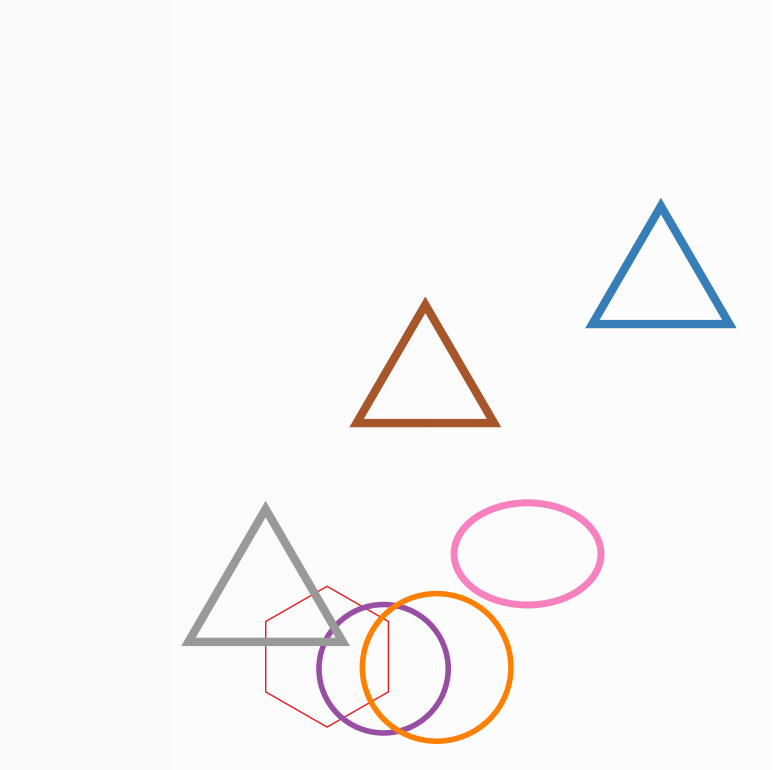[{"shape": "hexagon", "thickness": 0.5, "radius": 0.46, "center": [0.422, 0.147]}, {"shape": "triangle", "thickness": 3, "radius": 0.51, "center": [0.853, 0.63]}, {"shape": "circle", "thickness": 2, "radius": 0.42, "center": [0.495, 0.131]}, {"shape": "circle", "thickness": 2, "radius": 0.48, "center": [0.563, 0.133]}, {"shape": "triangle", "thickness": 3, "radius": 0.51, "center": [0.549, 0.502]}, {"shape": "oval", "thickness": 2.5, "radius": 0.47, "center": [0.681, 0.281]}, {"shape": "triangle", "thickness": 3, "radius": 0.57, "center": [0.343, 0.224]}]